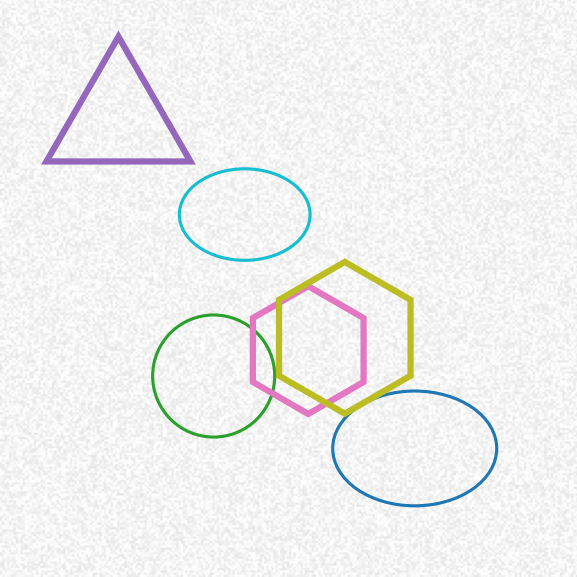[{"shape": "oval", "thickness": 1.5, "radius": 0.71, "center": [0.718, 0.223]}, {"shape": "circle", "thickness": 1.5, "radius": 0.53, "center": [0.37, 0.348]}, {"shape": "triangle", "thickness": 3, "radius": 0.72, "center": [0.205, 0.792]}, {"shape": "hexagon", "thickness": 3, "radius": 0.55, "center": [0.534, 0.393]}, {"shape": "hexagon", "thickness": 3, "radius": 0.66, "center": [0.597, 0.414]}, {"shape": "oval", "thickness": 1.5, "radius": 0.57, "center": [0.424, 0.628]}]